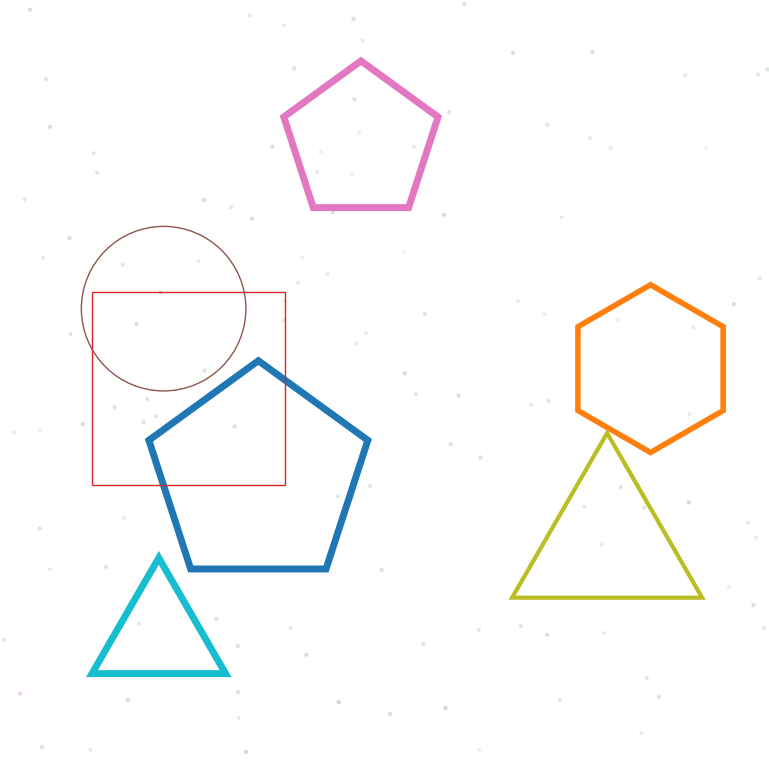[{"shape": "pentagon", "thickness": 2.5, "radius": 0.75, "center": [0.336, 0.382]}, {"shape": "hexagon", "thickness": 2, "radius": 0.54, "center": [0.845, 0.521]}, {"shape": "square", "thickness": 0.5, "radius": 0.63, "center": [0.245, 0.495]}, {"shape": "circle", "thickness": 0.5, "radius": 0.53, "center": [0.212, 0.599]}, {"shape": "pentagon", "thickness": 2.5, "radius": 0.53, "center": [0.469, 0.816]}, {"shape": "triangle", "thickness": 1.5, "radius": 0.71, "center": [0.788, 0.295]}, {"shape": "triangle", "thickness": 2.5, "radius": 0.5, "center": [0.206, 0.175]}]